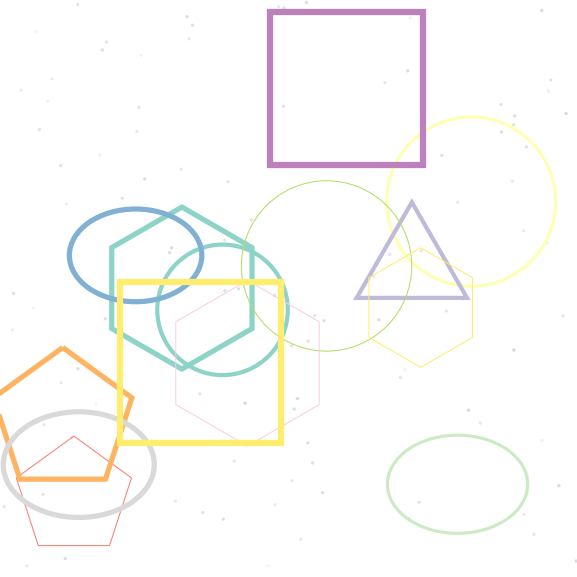[{"shape": "hexagon", "thickness": 2.5, "radius": 0.7, "center": [0.315, 0.5]}, {"shape": "circle", "thickness": 2, "radius": 0.57, "center": [0.385, 0.463]}, {"shape": "circle", "thickness": 1.5, "radius": 0.73, "center": [0.816, 0.65]}, {"shape": "triangle", "thickness": 2, "radius": 0.55, "center": [0.713, 0.538]}, {"shape": "pentagon", "thickness": 0.5, "radius": 0.52, "center": [0.128, 0.139]}, {"shape": "oval", "thickness": 2.5, "radius": 0.57, "center": [0.235, 0.557]}, {"shape": "pentagon", "thickness": 2.5, "radius": 0.63, "center": [0.109, 0.271]}, {"shape": "circle", "thickness": 0.5, "radius": 0.74, "center": [0.566, 0.539]}, {"shape": "hexagon", "thickness": 0.5, "radius": 0.72, "center": [0.429, 0.37]}, {"shape": "oval", "thickness": 2.5, "radius": 0.65, "center": [0.136, 0.195]}, {"shape": "square", "thickness": 3, "radius": 0.66, "center": [0.601, 0.846]}, {"shape": "oval", "thickness": 1.5, "radius": 0.61, "center": [0.792, 0.161]}, {"shape": "hexagon", "thickness": 0.5, "radius": 0.52, "center": [0.728, 0.467]}, {"shape": "square", "thickness": 3, "radius": 0.7, "center": [0.347, 0.372]}]